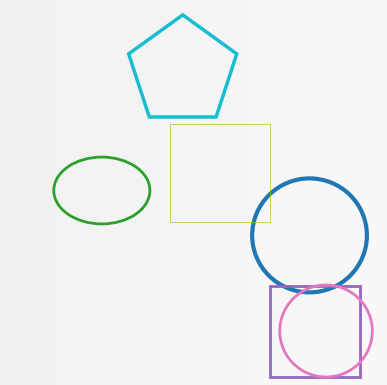[{"shape": "circle", "thickness": 3, "radius": 0.74, "center": [0.799, 0.389]}, {"shape": "oval", "thickness": 2, "radius": 0.62, "center": [0.263, 0.505]}, {"shape": "square", "thickness": 2, "radius": 0.59, "center": [0.813, 0.139]}, {"shape": "circle", "thickness": 2, "radius": 0.6, "center": [0.841, 0.14]}, {"shape": "square", "thickness": 0.5, "radius": 0.64, "center": [0.568, 0.551]}, {"shape": "pentagon", "thickness": 2.5, "radius": 0.73, "center": [0.471, 0.815]}]